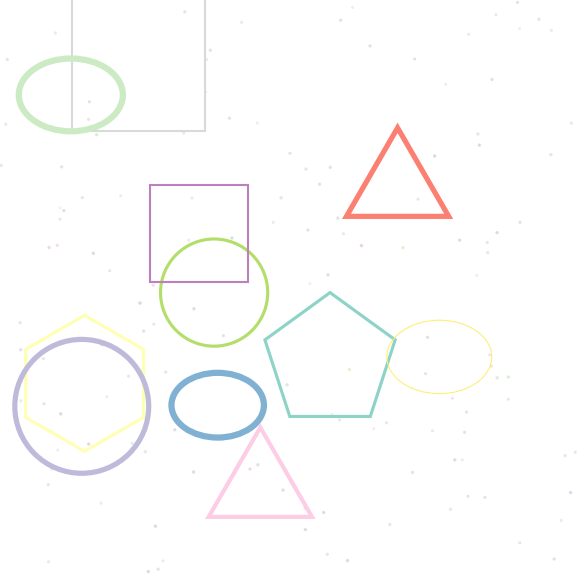[{"shape": "pentagon", "thickness": 1.5, "radius": 0.59, "center": [0.572, 0.374]}, {"shape": "hexagon", "thickness": 1.5, "radius": 0.59, "center": [0.146, 0.335]}, {"shape": "circle", "thickness": 2.5, "radius": 0.58, "center": [0.142, 0.296]}, {"shape": "triangle", "thickness": 2.5, "radius": 0.51, "center": [0.688, 0.676]}, {"shape": "oval", "thickness": 3, "radius": 0.4, "center": [0.377, 0.298]}, {"shape": "circle", "thickness": 1.5, "radius": 0.46, "center": [0.371, 0.493]}, {"shape": "triangle", "thickness": 2, "radius": 0.52, "center": [0.451, 0.156]}, {"shape": "square", "thickness": 1, "radius": 0.57, "center": [0.24, 0.887]}, {"shape": "square", "thickness": 1, "radius": 0.42, "center": [0.345, 0.594]}, {"shape": "oval", "thickness": 3, "radius": 0.45, "center": [0.123, 0.835]}, {"shape": "oval", "thickness": 0.5, "radius": 0.45, "center": [0.761, 0.381]}]